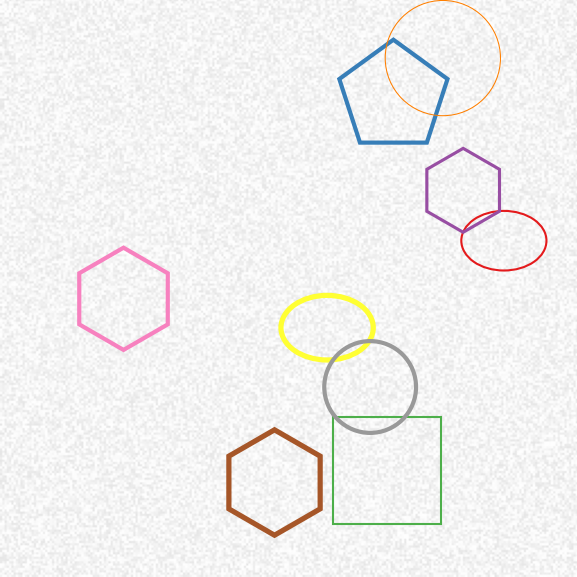[{"shape": "oval", "thickness": 1, "radius": 0.37, "center": [0.873, 0.582]}, {"shape": "pentagon", "thickness": 2, "radius": 0.49, "center": [0.681, 0.832]}, {"shape": "square", "thickness": 1, "radius": 0.46, "center": [0.67, 0.184]}, {"shape": "hexagon", "thickness": 1.5, "radius": 0.36, "center": [0.802, 0.67]}, {"shape": "circle", "thickness": 0.5, "radius": 0.5, "center": [0.767, 0.899]}, {"shape": "oval", "thickness": 2.5, "radius": 0.4, "center": [0.566, 0.432]}, {"shape": "hexagon", "thickness": 2.5, "radius": 0.46, "center": [0.475, 0.164]}, {"shape": "hexagon", "thickness": 2, "radius": 0.44, "center": [0.214, 0.482]}, {"shape": "circle", "thickness": 2, "radius": 0.4, "center": [0.641, 0.329]}]